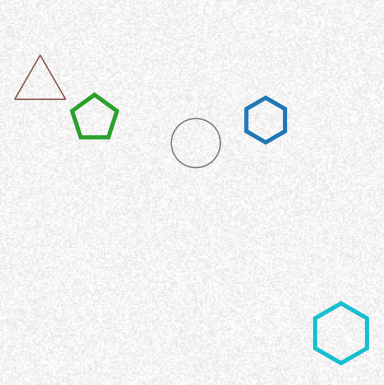[{"shape": "hexagon", "thickness": 3, "radius": 0.29, "center": [0.69, 0.688]}, {"shape": "pentagon", "thickness": 3, "radius": 0.31, "center": [0.246, 0.693]}, {"shape": "triangle", "thickness": 1, "radius": 0.38, "center": [0.104, 0.78]}, {"shape": "circle", "thickness": 1, "radius": 0.32, "center": [0.509, 0.628]}, {"shape": "hexagon", "thickness": 3, "radius": 0.39, "center": [0.886, 0.134]}]